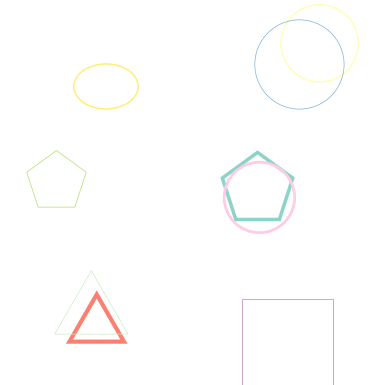[{"shape": "pentagon", "thickness": 2.5, "radius": 0.48, "center": [0.669, 0.508]}, {"shape": "circle", "thickness": 1, "radius": 0.5, "center": [0.83, 0.888]}, {"shape": "triangle", "thickness": 3, "radius": 0.41, "center": [0.251, 0.153]}, {"shape": "circle", "thickness": 0.5, "radius": 0.58, "center": [0.778, 0.833]}, {"shape": "pentagon", "thickness": 0.5, "radius": 0.41, "center": [0.147, 0.528]}, {"shape": "circle", "thickness": 2, "radius": 0.46, "center": [0.674, 0.487]}, {"shape": "square", "thickness": 0.5, "radius": 0.59, "center": [0.747, 0.107]}, {"shape": "triangle", "thickness": 0.5, "radius": 0.55, "center": [0.237, 0.187]}, {"shape": "oval", "thickness": 1, "radius": 0.42, "center": [0.275, 0.775]}]